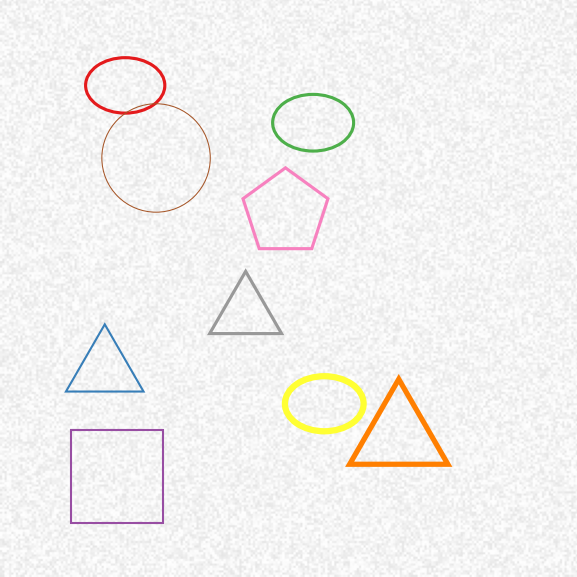[{"shape": "oval", "thickness": 1.5, "radius": 0.34, "center": [0.217, 0.851]}, {"shape": "triangle", "thickness": 1, "radius": 0.39, "center": [0.181, 0.36]}, {"shape": "oval", "thickness": 1.5, "radius": 0.35, "center": [0.542, 0.787]}, {"shape": "square", "thickness": 1, "radius": 0.4, "center": [0.203, 0.174]}, {"shape": "triangle", "thickness": 2.5, "radius": 0.49, "center": [0.69, 0.244]}, {"shape": "oval", "thickness": 3, "radius": 0.34, "center": [0.562, 0.3]}, {"shape": "circle", "thickness": 0.5, "radius": 0.47, "center": [0.27, 0.726]}, {"shape": "pentagon", "thickness": 1.5, "radius": 0.39, "center": [0.494, 0.631]}, {"shape": "triangle", "thickness": 1.5, "radius": 0.36, "center": [0.425, 0.457]}]